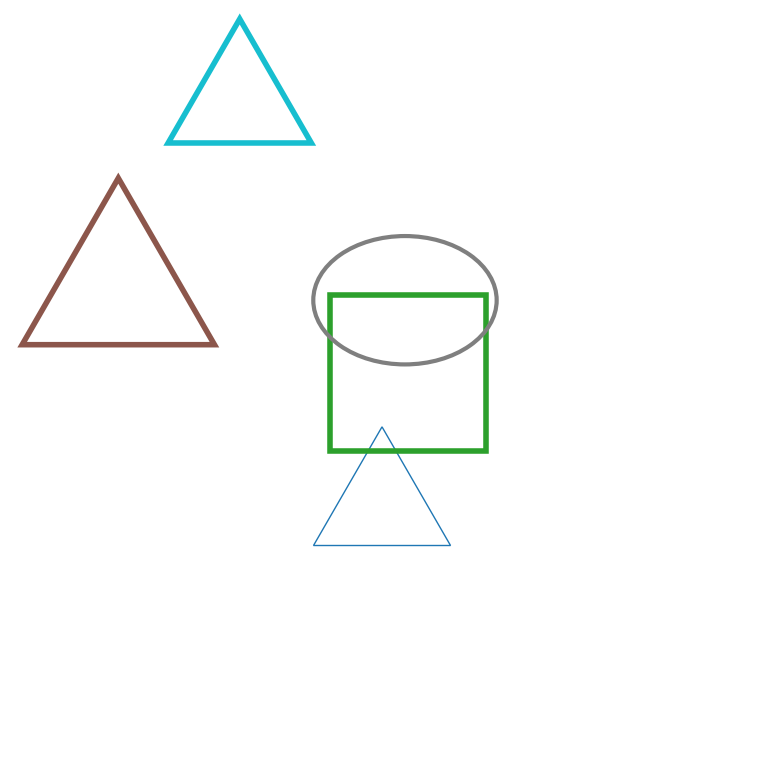[{"shape": "triangle", "thickness": 0.5, "radius": 0.51, "center": [0.496, 0.343]}, {"shape": "square", "thickness": 2, "radius": 0.51, "center": [0.53, 0.515]}, {"shape": "triangle", "thickness": 2, "radius": 0.72, "center": [0.154, 0.624]}, {"shape": "oval", "thickness": 1.5, "radius": 0.6, "center": [0.526, 0.61]}, {"shape": "triangle", "thickness": 2, "radius": 0.54, "center": [0.311, 0.868]}]